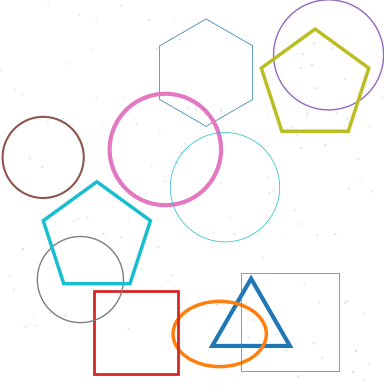[{"shape": "hexagon", "thickness": 0.5, "radius": 0.7, "center": [0.535, 0.811]}, {"shape": "triangle", "thickness": 3, "radius": 0.58, "center": [0.652, 0.16]}, {"shape": "oval", "thickness": 2.5, "radius": 0.61, "center": [0.571, 0.133]}, {"shape": "square", "thickness": 0.5, "radius": 0.64, "center": [0.754, 0.163]}, {"shape": "square", "thickness": 2, "radius": 0.54, "center": [0.353, 0.137]}, {"shape": "circle", "thickness": 1, "radius": 0.71, "center": [0.853, 0.857]}, {"shape": "circle", "thickness": 1.5, "radius": 0.53, "center": [0.112, 0.591]}, {"shape": "circle", "thickness": 3, "radius": 0.72, "center": [0.429, 0.612]}, {"shape": "circle", "thickness": 1, "radius": 0.56, "center": [0.209, 0.274]}, {"shape": "pentagon", "thickness": 2.5, "radius": 0.73, "center": [0.818, 0.778]}, {"shape": "pentagon", "thickness": 2.5, "radius": 0.73, "center": [0.252, 0.382]}, {"shape": "circle", "thickness": 0.5, "radius": 0.71, "center": [0.584, 0.514]}]